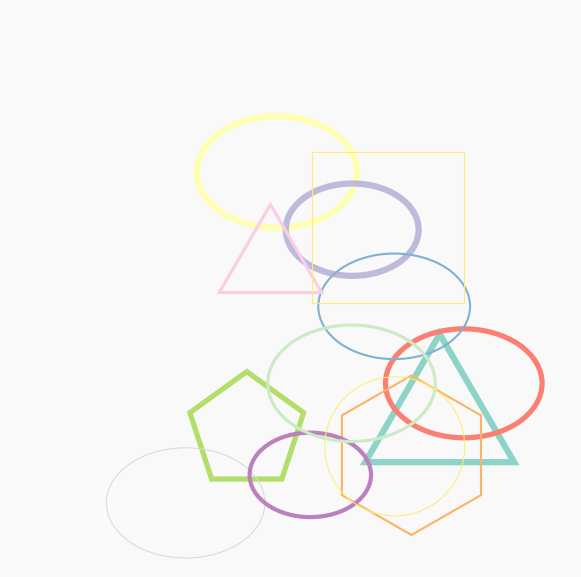[{"shape": "triangle", "thickness": 3, "radius": 0.74, "center": [0.757, 0.273]}, {"shape": "oval", "thickness": 3, "radius": 0.69, "center": [0.476, 0.701]}, {"shape": "oval", "thickness": 3, "radius": 0.57, "center": [0.606, 0.601]}, {"shape": "oval", "thickness": 2.5, "radius": 0.67, "center": [0.798, 0.335]}, {"shape": "oval", "thickness": 1, "radius": 0.65, "center": [0.678, 0.469]}, {"shape": "hexagon", "thickness": 1, "radius": 0.69, "center": [0.708, 0.211]}, {"shape": "pentagon", "thickness": 2.5, "radius": 0.51, "center": [0.425, 0.253]}, {"shape": "triangle", "thickness": 1.5, "radius": 0.51, "center": [0.465, 0.543]}, {"shape": "oval", "thickness": 0.5, "radius": 0.68, "center": [0.319, 0.128]}, {"shape": "oval", "thickness": 2, "radius": 0.52, "center": [0.534, 0.177]}, {"shape": "oval", "thickness": 1.5, "radius": 0.72, "center": [0.605, 0.335]}, {"shape": "square", "thickness": 0.5, "radius": 0.66, "center": [0.668, 0.606]}, {"shape": "circle", "thickness": 0.5, "radius": 0.6, "center": [0.679, 0.226]}]